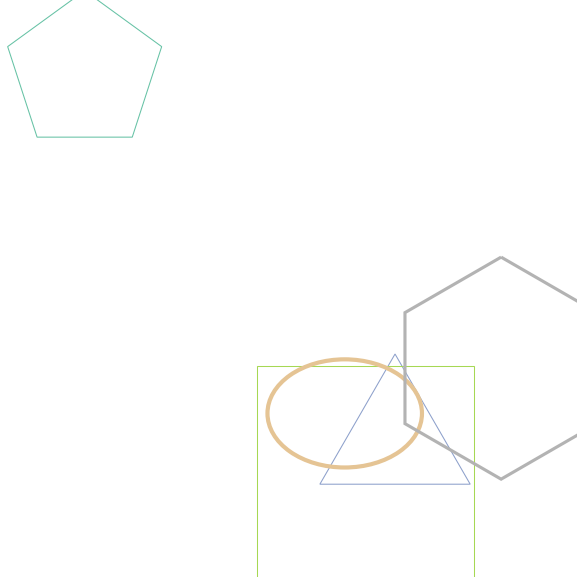[{"shape": "pentagon", "thickness": 0.5, "radius": 0.7, "center": [0.147, 0.875]}, {"shape": "triangle", "thickness": 0.5, "radius": 0.75, "center": [0.684, 0.236]}, {"shape": "square", "thickness": 0.5, "radius": 0.94, "center": [0.633, 0.176]}, {"shape": "oval", "thickness": 2, "radius": 0.67, "center": [0.597, 0.283]}, {"shape": "hexagon", "thickness": 1.5, "radius": 0.96, "center": [0.868, 0.362]}]